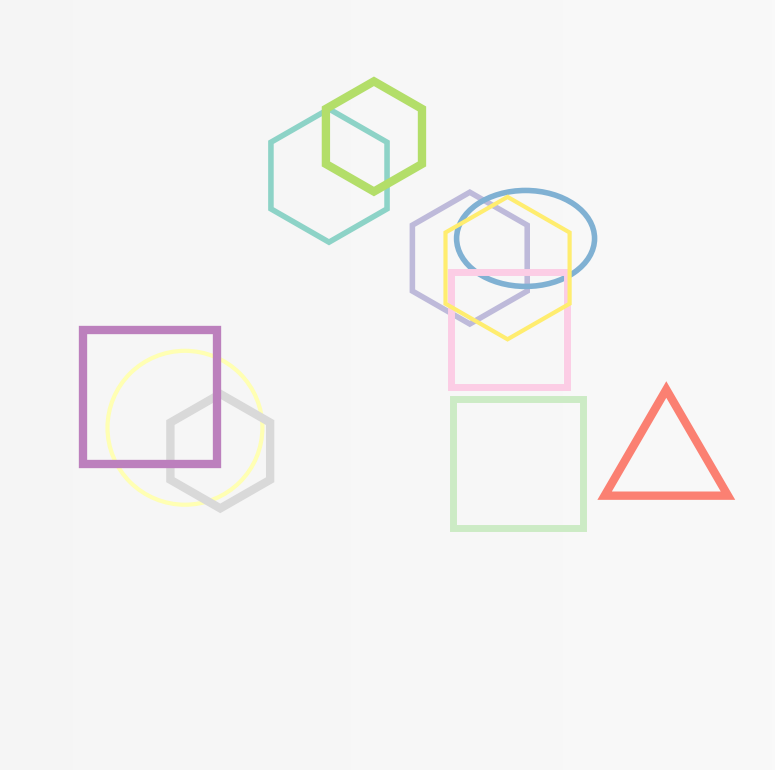[{"shape": "hexagon", "thickness": 2, "radius": 0.43, "center": [0.424, 0.772]}, {"shape": "circle", "thickness": 1.5, "radius": 0.5, "center": [0.239, 0.444]}, {"shape": "hexagon", "thickness": 2, "radius": 0.43, "center": [0.606, 0.665]}, {"shape": "triangle", "thickness": 3, "radius": 0.46, "center": [0.86, 0.402]}, {"shape": "oval", "thickness": 2, "radius": 0.45, "center": [0.678, 0.69]}, {"shape": "hexagon", "thickness": 3, "radius": 0.36, "center": [0.483, 0.823]}, {"shape": "square", "thickness": 2.5, "radius": 0.37, "center": [0.657, 0.572]}, {"shape": "hexagon", "thickness": 3, "radius": 0.37, "center": [0.284, 0.414]}, {"shape": "square", "thickness": 3, "radius": 0.43, "center": [0.193, 0.485]}, {"shape": "square", "thickness": 2.5, "radius": 0.42, "center": [0.668, 0.398]}, {"shape": "hexagon", "thickness": 1.5, "radius": 0.46, "center": [0.655, 0.652]}]